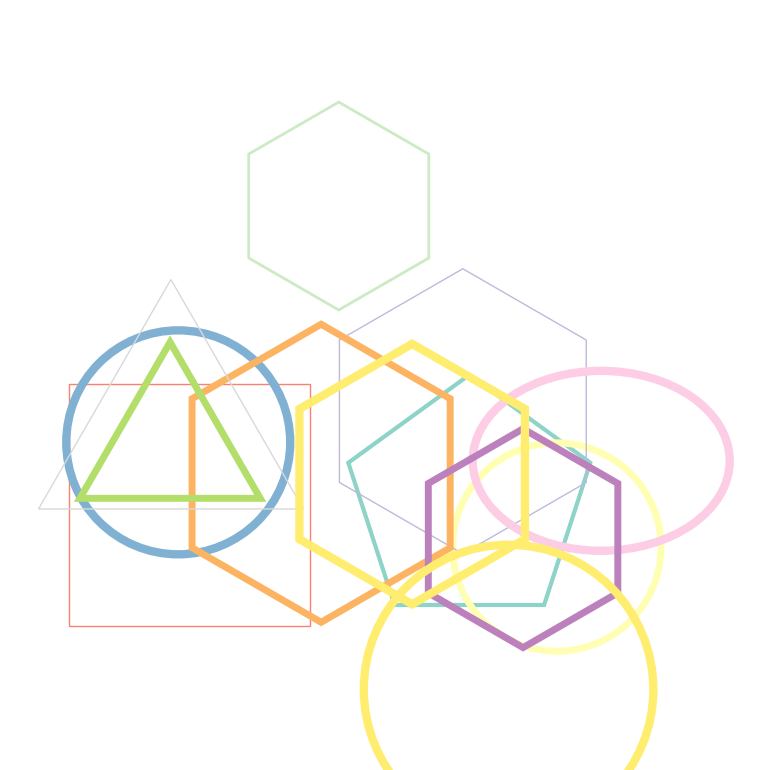[{"shape": "pentagon", "thickness": 1.5, "radius": 0.83, "center": [0.61, 0.348]}, {"shape": "circle", "thickness": 2.5, "radius": 0.68, "center": [0.723, 0.29]}, {"shape": "hexagon", "thickness": 0.5, "radius": 0.93, "center": [0.601, 0.466]}, {"shape": "square", "thickness": 0.5, "radius": 0.78, "center": [0.246, 0.344]}, {"shape": "circle", "thickness": 3, "radius": 0.73, "center": [0.231, 0.426]}, {"shape": "hexagon", "thickness": 2.5, "radius": 0.97, "center": [0.417, 0.385]}, {"shape": "triangle", "thickness": 2.5, "radius": 0.68, "center": [0.221, 0.42]}, {"shape": "oval", "thickness": 3, "radius": 0.83, "center": [0.781, 0.402]}, {"shape": "triangle", "thickness": 0.5, "radius": 0.99, "center": [0.222, 0.438]}, {"shape": "hexagon", "thickness": 2.5, "radius": 0.71, "center": [0.679, 0.301]}, {"shape": "hexagon", "thickness": 1, "radius": 0.68, "center": [0.44, 0.732]}, {"shape": "hexagon", "thickness": 3, "radius": 0.85, "center": [0.535, 0.384]}, {"shape": "circle", "thickness": 3, "radius": 0.94, "center": [0.661, 0.105]}]